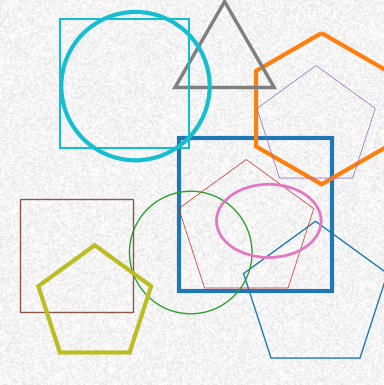[{"shape": "pentagon", "thickness": 1, "radius": 0.98, "center": [0.819, 0.229]}, {"shape": "square", "thickness": 3, "radius": 1.0, "center": [0.664, 0.442]}, {"shape": "hexagon", "thickness": 3, "radius": 0.98, "center": [0.835, 0.718]}, {"shape": "circle", "thickness": 1, "radius": 0.8, "center": [0.495, 0.344]}, {"shape": "pentagon", "thickness": 0.5, "radius": 0.92, "center": [0.64, 0.401]}, {"shape": "pentagon", "thickness": 0.5, "radius": 0.81, "center": [0.821, 0.668]}, {"shape": "square", "thickness": 1, "radius": 0.73, "center": [0.198, 0.336]}, {"shape": "oval", "thickness": 2, "radius": 0.68, "center": [0.698, 0.426]}, {"shape": "triangle", "thickness": 2.5, "radius": 0.74, "center": [0.583, 0.847]}, {"shape": "pentagon", "thickness": 3, "radius": 0.77, "center": [0.246, 0.209]}, {"shape": "circle", "thickness": 3, "radius": 0.96, "center": [0.352, 0.776]}, {"shape": "square", "thickness": 1.5, "radius": 0.84, "center": [0.323, 0.784]}]